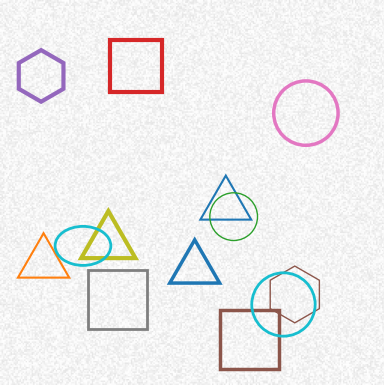[{"shape": "triangle", "thickness": 2.5, "radius": 0.37, "center": [0.506, 0.302]}, {"shape": "triangle", "thickness": 1.5, "radius": 0.38, "center": [0.586, 0.468]}, {"shape": "triangle", "thickness": 1.5, "radius": 0.38, "center": [0.113, 0.317]}, {"shape": "circle", "thickness": 1, "radius": 0.31, "center": [0.607, 0.437]}, {"shape": "square", "thickness": 3, "radius": 0.34, "center": [0.354, 0.827]}, {"shape": "hexagon", "thickness": 3, "radius": 0.34, "center": [0.107, 0.803]}, {"shape": "hexagon", "thickness": 1, "radius": 0.37, "center": [0.766, 0.235]}, {"shape": "square", "thickness": 2.5, "radius": 0.38, "center": [0.649, 0.119]}, {"shape": "circle", "thickness": 2.5, "radius": 0.42, "center": [0.795, 0.706]}, {"shape": "square", "thickness": 2, "radius": 0.39, "center": [0.305, 0.222]}, {"shape": "triangle", "thickness": 3, "radius": 0.41, "center": [0.281, 0.37]}, {"shape": "circle", "thickness": 2, "radius": 0.41, "center": [0.736, 0.209]}, {"shape": "oval", "thickness": 2, "radius": 0.36, "center": [0.215, 0.361]}]